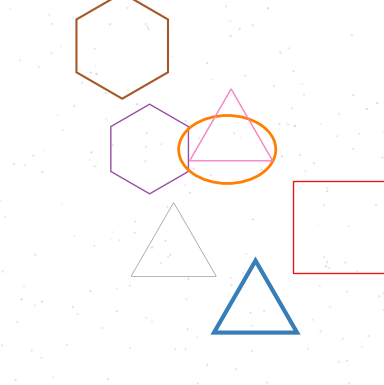[{"shape": "square", "thickness": 1, "radius": 0.6, "center": [0.881, 0.411]}, {"shape": "triangle", "thickness": 3, "radius": 0.62, "center": [0.664, 0.198]}, {"shape": "hexagon", "thickness": 1, "radius": 0.58, "center": [0.389, 0.613]}, {"shape": "oval", "thickness": 2, "radius": 0.63, "center": [0.59, 0.612]}, {"shape": "hexagon", "thickness": 1.5, "radius": 0.69, "center": [0.317, 0.881]}, {"shape": "triangle", "thickness": 1, "radius": 0.62, "center": [0.6, 0.645]}, {"shape": "triangle", "thickness": 0.5, "radius": 0.64, "center": [0.451, 0.346]}]